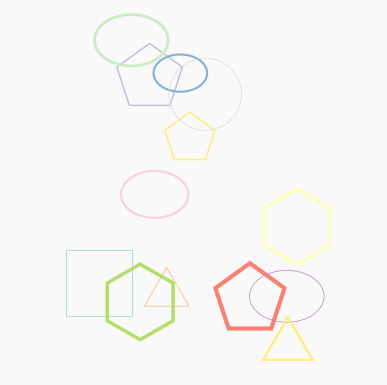[{"shape": "square", "thickness": 0.5, "radius": 0.43, "center": [0.256, 0.266]}, {"shape": "hexagon", "thickness": 2, "radius": 0.49, "center": [0.766, 0.411]}, {"shape": "pentagon", "thickness": 1, "radius": 0.44, "center": [0.386, 0.798]}, {"shape": "pentagon", "thickness": 3, "radius": 0.47, "center": [0.645, 0.223]}, {"shape": "oval", "thickness": 1.5, "radius": 0.35, "center": [0.465, 0.81]}, {"shape": "triangle", "thickness": 0.5, "radius": 0.33, "center": [0.43, 0.238]}, {"shape": "hexagon", "thickness": 2.5, "radius": 0.49, "center": [0.362, 0.216]}, {"shape": "oval", "thickness": 1.5, "radius": 0.43, "center": [0.399, 0.495]}, {"shape": "circle", "thickness": 0.5, "radius": 0.47, "center": [0.53, 0.755]}, {"shape": "oval", "thickness": 0.5, "radius": 0.48, "center": [0.74, 0.23]}, {"shape": "oval", "thickness": 2, "radius": 0.48, "center": [0.339, 0.895]}, {"shape": "pentagon", "thickness": 1, "radius": 0.34, "center": [0.49, 0.641]}, {"shape": "triangle", "thickness": 1.5, "radius": 0.37, "center": [0.743, 0.102]}]